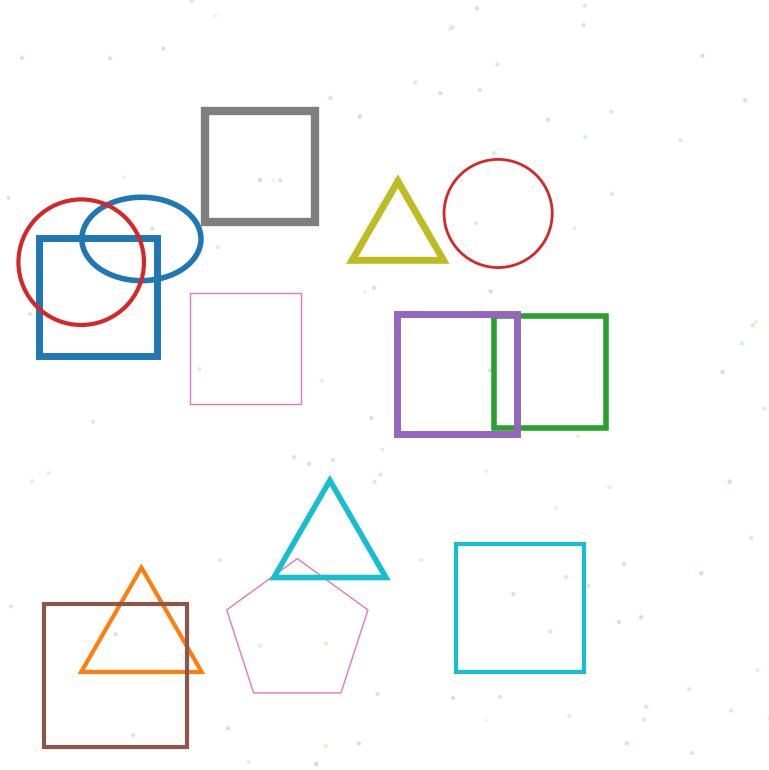[{"shape": "square", "thickness": 2.5, "radius": 0.38, "center": [0.127, 0.614]}, {"shape": "oval", "thickness": 2, "radius": 0.39, "center": [0.184, 0.69]}, {"shape": "triangle", "thickness": 1.5, "radius": 0.45, "center": [0.184, 0.172]}, {"shape": "square", "thickness": 2, "radius": 0.36, "center": [0.714, 0.517]}, {"shape": "circle", "thickness": 1, "radius": 0.35, "center": [0.647, 0.723]}, {"shape": "circle", "thickness": 1.5, "radius": 0.41, "center": [0.105, 0.659]}, {"shape": "square", "thickness": 2.5, "radius": 0.39, "center": [0.594, 0.515]}, {"shape": "square", "thickness": 1.5, "radius": 0.46, "center": [0.149, 0.123]}, {"shape": "pentagon", "thickness": 0.5, "radius": 0.48, "center": [0.386, 0.178]}, {"shape": "square", "thickness": 0.5, "radius": 0.36, "center": [0.319, 0.547]}, {"shape": "square", "thickness": 3, "radius": 0.36, "center": [0.338, 0.784]}, {"shape": "triangle", "thickness": 2.5, "radius": 0.34, "center": [0.517, 0.696]}, {"shape": "square", "thickness": 1.5, "radius": 0.42, "center": [0.676, 0.211]}, {"shape": "triangle", "thickness": 2, "radius": 0.42, "center": [0.428, 0.292]}]